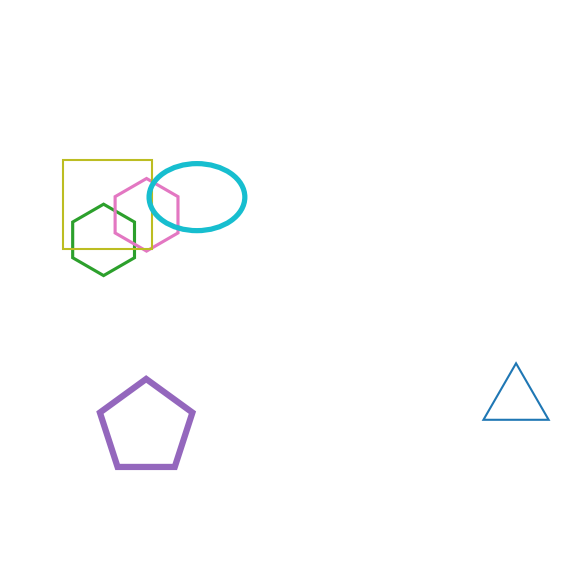[{"shape": "triangle", "thickness": 1, "radius": 0.33, "center": [0.894, 0.305]}, {"shape": "hexagon", "thickness": 1.5, "radius": 0.31, "center": [0.179, 0.584]}, {"shape": "pentagon", "thickness": 3, "radius": 0.42, "center": [0.253, 0.259]}, {"shape": "hexagon", "thickness": 1.5, "radius": 0.31, "center": [0.254, 0.627]}, {"shape": "square", "thickness": 1, "radius": 0.39, "center": [0.186, 0.644]}, {"shape": "oval", "thickness": 2.5, "radius": 0.41, "center": [0.341, 0.658]}]